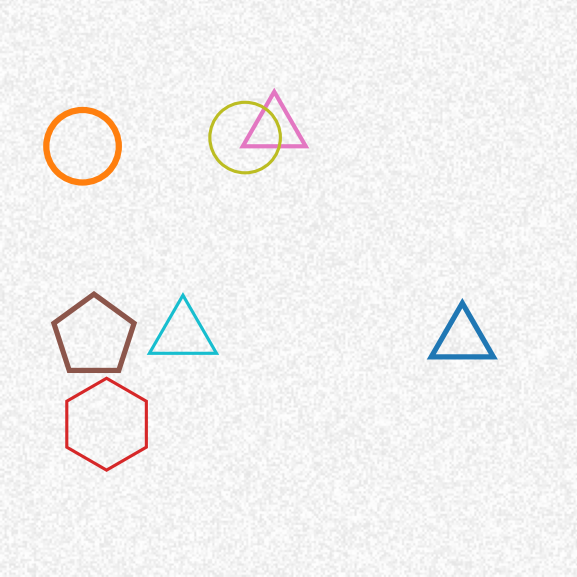[{"shape": "triangle", "thickness": 2.5, "radius": 0.31, "center": [0.801, 0.412]}, {"shape": "circle", "thickness": 3, "radius": 0.31, "center": [0.143, 0.746]}, {"shape": "hexagon", "thickness": 1.5, "radius": 0.4, "center": [0.185, 0.265]}, {"shape": "pentagon", "thickness": 2.5, "radius": 0.37, "center": [0.163, 0.417]}, {"shape": "triangle", "thickness": 2, "radius": 0.31, "center": [0.475, 0.777]}, {"shape": "circle", "thickness": 1.5, "radius": 0.31, "center": [0.424, 0.761]}, {"shape": "triangle", "thickness": 1.5, "radius": 0.34, "center": [0.317, 0.421]}]